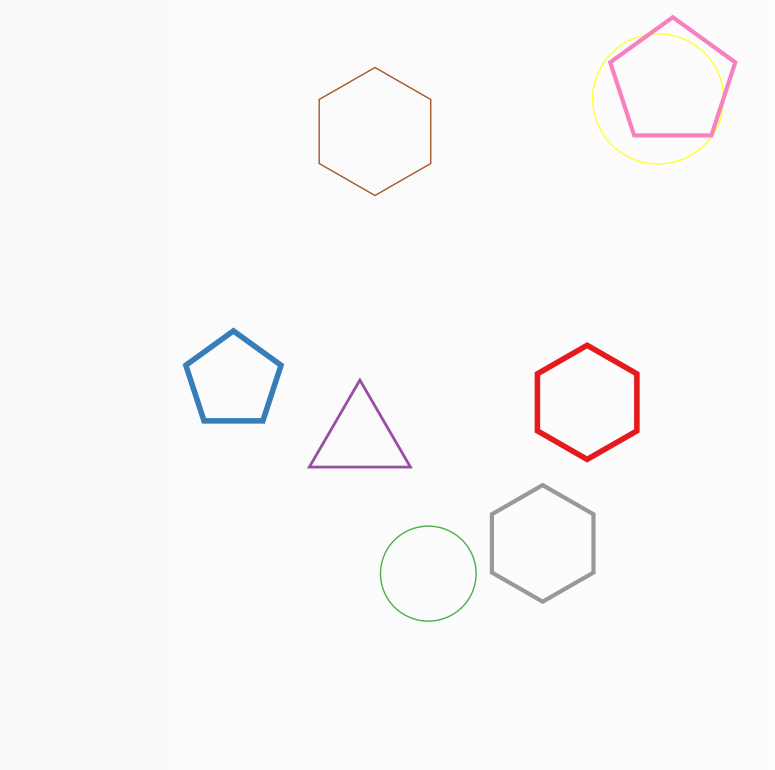[{"shape": "hexagon", "thickness": 2, "radius": 0.37, "center": [0.758, 0.477]}, {"shape": "pentagon", "thickness": 2, "radius": 0.32, "center": [0.301, 0.506]}, {"shape": "circle", "thickness": 0.5, "radius": 0.31, "center": [0.553, 0.255]}, {"shape": "triangle", "thickness": 1, "radius": 0.38, "center": [0.464, 0.431]}, {"shape": "circle", "thickness": 0.5, "radius": 0.42, "center": [0.849, 0.872]}, {"shape": "hexagon", "thickness": 0.5, "radius": 0.42, "center": [0.484, 0.829]}, {"shape": "pentagon", "thickness": 1.5, "radius": 0.42, "center": [0.868, 0.893]}, {"shape": "hexagon", "thickness": 1.5, "radius": 0.38, "center": [0.7, 0.294]}]